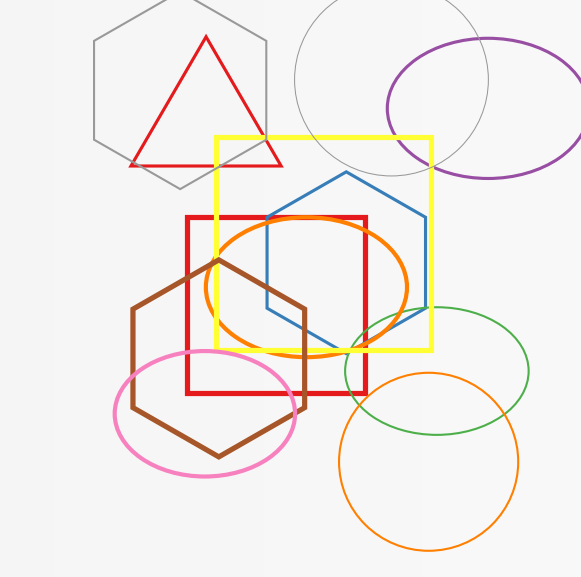[{"shape": "triangle", "thickness": 1.5, "radius": 0.75, "center": [0.355, 0.786]}, {"shape": "square", "thickness": 2.5, "radius": 0.76, "center": [0.475, 0.471]}, {"shape": "hexagon", "thickness": 1.5, "radius": 0.79, "center": [0.596, 0.544]}, {"shape": "oval", "thickness": 1, "radius": 0.79, "center": [0.752, 0.357]}, {"shape": "oval", "thickness": 1.5, "radius": 0.87, "center": [0.84, 0.811]}, {"shape": "oval", "thickness": 2, "radius": 0.87, "center": [0.527, 0.502]}, {"shape": "circle", "thickness": 1, "radius": 0.77, "center": [0.737, 0.2]}, {"shape": "square", "thickness": 2.5, "radius": 0.93, "center": [0.557, 0.578]}, {"shape": "hexagon", "thickness": 2.5, "radius": 0.85, "center": [0.376, 0.379]}, {"shape": "oval", "thickness": 2, "radius": 0.78, "center": [0.353, 0.283]}, {"shape": "circle", "thickness": 0.5, "radius": 0.83, "center": [0.673, 0.861]}, {"shape": "hexagon", "thickness": 1, "radius": 0.86, "center": [0.31, 0.843]}]